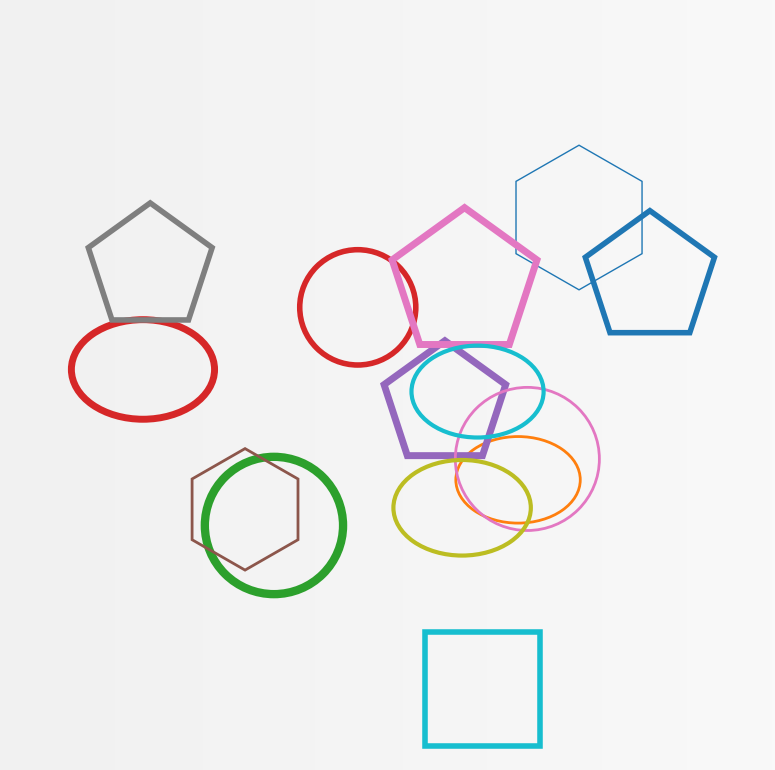[{"shape": "pentagon", "thickness": 2, "radius": 0.44, "center": [0.839, 0.639]}, {"shape": "hexagon", "thickness": 0.5, "radius": 0.47, "center": [0.747, 0.718]}, {"shape": "oval", "thickness": 1, "radius": 0.4, "center": [0.668, 0.377]}, {"shape": "circle", "thickness": 3, "radius": 0.45, "center": [0.353, 0.318]}, {"shape": "circle", "thickness": 2, "radius": 0.37, "center": [0.462, 0.601]}, {"shape": "oval", "thickness": 2.5, "radius": 0.46, "center": [0.184, 0.52]}, {"shape": "pentagon", "thickness": 2.5, "radius": 0.41, "center": [0.574, 0.475]}, {"shape": "hexagon", "thickness": 1, "radius": 0.39, "center": [0.316, 0.339]}, {"shape": "circle", "thickness": 1, "radius": 0.46, "center": [0.68, 0.404]}, {"shape": "pentagon", "thickness": 2.5, "radius": 0.49, "center": [0.599, 0.632]}, {"shape": "pentagon", "thickness": 2, "radius": 0.42, "center": [0.194, 0.652]}, {"shape": "oval", "thickness": 1.5, "radius": 0.44, "center": [0.596, 0.341]}, {"shape": "oval", "thickness": 1.5, "radius": 0.43, "center": [0.616, 0.491]}, {"shape": "square", "thickness": 2, "radius": 0.37, "center": [0.622, 0.105]}]